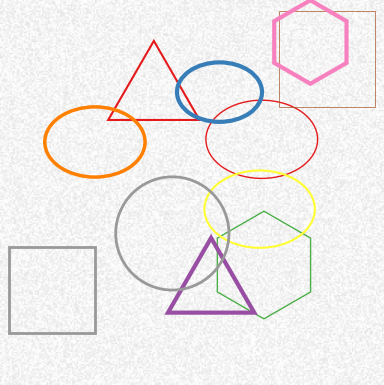[{"shape": "triangle", "thickness": 1.5, "radius": 0.68, "center": [0.4, 0.757]}, {"shape": "oval", "thickness": 1, "radius": 0.73, "center": [0.68, 0.638]}, {"shape": "oval", "thickness": 3, "radius": 0.55, "center": [0.57, 0.761]}, {"shape": "hexagon", "thickness": 1, "radius": 0.7, "center": [0.686, 0.312]}, {"shape": "triangle", "thickness": 3, "radius": 0.65, "center": [0.548, 0.253]}, {"shape": "oval", "thickness": 2.5, "radius": 0.65, "center": [0.247, 0.631]}, {"shape": "oval", "thickness": 1.5, "radius": 0.72, "center": [0.674, 0.457]}, {"shape": "square", "thickness": 0.5, "radius": 0.62, "center": [0.849, 0.847]}, {"shape": "hexagon", "thickness": 3, "radius": 0.54, "center": [0.806, 0.891]}, {"shape": "circle", "thickness": 2, "radius": 0.74, "center": [0.448, 0.394]}, {"shape": "square", "thickness": 2, "radius": 0.56, "center": [0.135, 0.247]}]